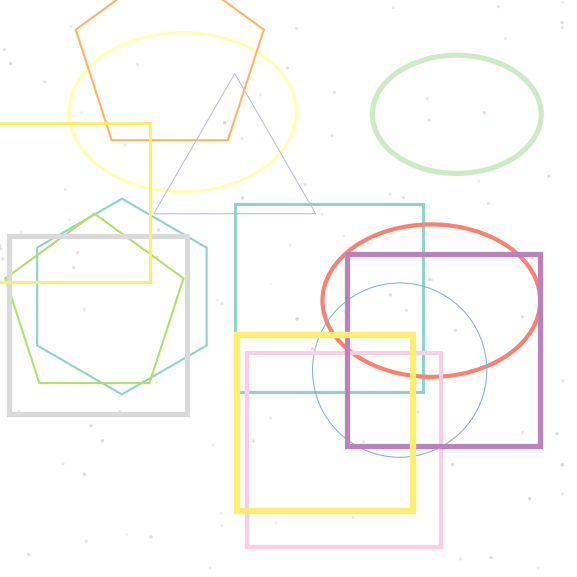[{"shape": "hexagon", "thickness": 1, "radius": 0.85, "center": [0.211, 0.486]}, {"shape": "square", "thickness": 1.5, "radius": 0.82, "center": [0.569, 0.483]}, {"shape": "oval", "thickness": 1.5, "radius": 0.98, "center": [0.316, 0.805]}, {"shape": "triangle", "thickness": 0.5, "radius": 0.81, "center": [0.407, 0.71]}, {"shape": "oval", "thickness": 2, "radius": 0.94, "center": [0.747, 0.479]}, {"shape": "circle", "thickness": 0.5, "radius": 0.75, "center": [0.692, 0.358]}, {"shape": "pentagon", "thickness": 1, "radius": 0.86, "center": [0.294, 0.895]}, {"shape": "pentagon", "thickness": 1, "radius": 0.81, "center": [0.163, 0.467]}, {"shape": "square", "thickness": 2, "radius": 0.84, "center": [0.595, 0.22]}, {"shape": "square", "thickness": 2.5, "radius": 0.77, "center": [0.17, 0.437]}, {"shape": "square", "thickness": 2.5, "radius": 0.83, "center": [0.768, 0.393]}, {"shape": "oval", "thickness": 2.5, "radius": 0.73, "center": [0.791, 0.801]}, {"shape": "square", "thickness": 1.5, "radius": 0.69, "center": [0.122, 0.649]}, {"shape": "square", "thickness": 3, "radius": 0.76, "center": [0.563, 0.267]}]